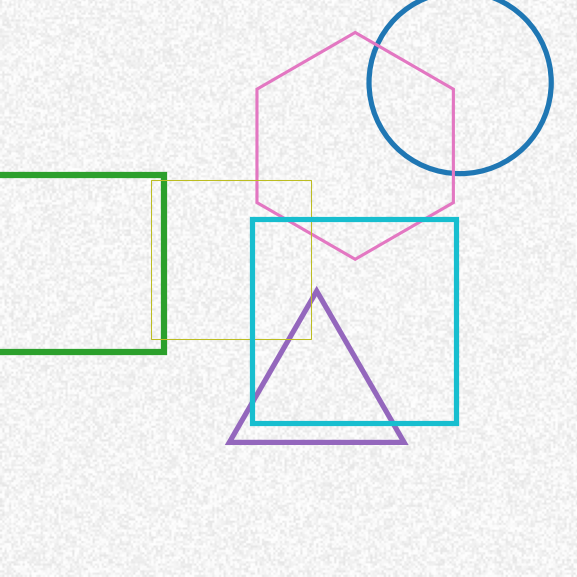[{"shape": "circle", "thickness": 2.5, "radius": 0.79, "center": [0.797, 0.856]}, {"shape": "square", "thickness": 3, "radius": 0.76, "center": [0.131, 0.543]}, {"shape": "triangle", "thickness": 2.5, "radius": 0.87, "center": [0.548, 0.32]}, {"shape": "hexagon", "thickness": 1.5, "radius": 0.98, "center": [0.615, 0.747]}, {"shape": "square", "thickness": 0.5, "radius": 0.69, "center": [0.4, 0.55]}, {"shape": "square", "thickness": 2.5, "radius": 0.88, "center": [0.613, 0.444]}]